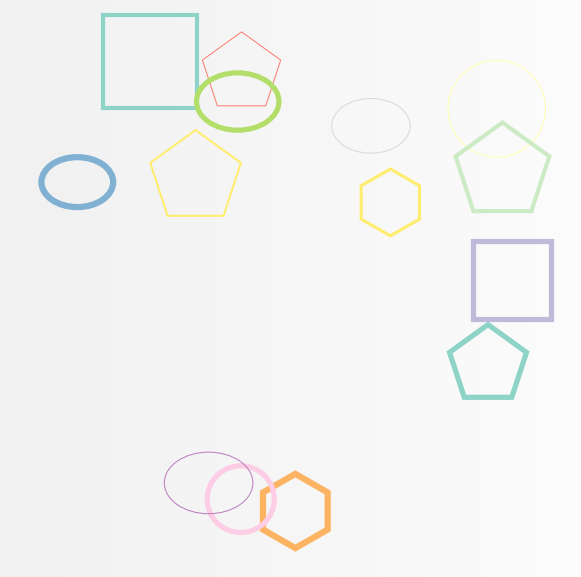[{"shape": "square", "thickness": 2, "radius": 0.4, "center": [0.258, 0.893]}, {"shape": "pentagon", "thickness": 2.5, "radius": 0.35, "center": [0.84, 0.367]}, {"shape": "circle", "thickness": 0.5, "radius": 0.42, "center": [0.855, 0.811]}, {"shape": "square", "thickness": 2.5, "radius": 0.33, "center": [0.881, 0.514]}, {"shape": "pentagon", "thickness": 0.5, "radius": 0.35, "center": [0.416, 0.873]}, {"shape": "oval", "thickness": 3, "radius": 0.31, "center": [0.133, 0.684]}, {"shape": "hexagon", "thickness": 3, "radius": 0.32, "center": [0.508, 0.114]}, {"shape": "oval", "thickness": 2.5, "radius": 0.35, "center": [0.409, 0.823]}, {"shape": "circle", "thickness": 2.5, "radius": 0.29, "center": [0.414, 0.135]}, {"shape": "oval", "thickness": 0.5, "radius": 0.34, "center": [0.638, 0.781]}, {"shape": "oval", "thickness": 0.5, "radius": 0.38, "center": [0.359, 0.163]}, {"shape": "pentagon", "thickness": 2, "radius": 0.42, "center": [0.864, 0.702]}, {"shape": "pentagon", "thickness": 1, "radius": 0.41, "center": [0.336, 0.692]}, {"shape": "hexagon", "thickness": 1.5, "radius": 0.29, "center": [0.672, 0.649]}]